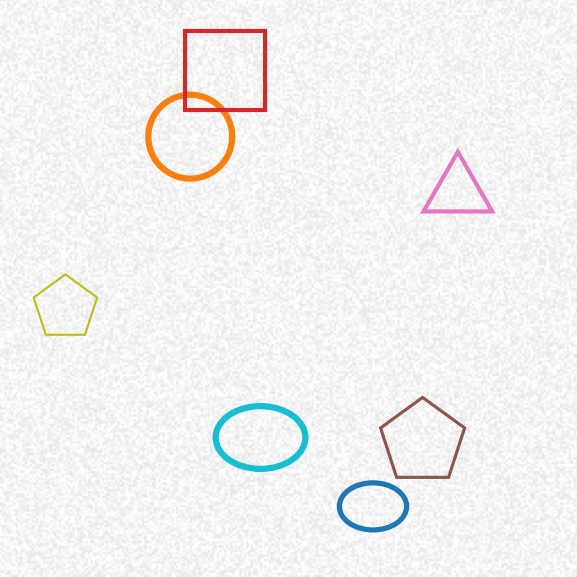[{"shape": "oval", "thickness": 2.5, "radius": 0.29, "center": [0.646, 0.122]}, {"shape": "circle", "thickness": 3, "radius": 0.36, "center": [0.329, 0.762]}, {"shape": "square", "thickness": 2, "radius": 0.34, "center": [0.39, 0.877]}, {"shape": "pentagon", "thickness": 1.5, "radius": 0.38, "center": [0.732, 0.234]}, {"shape": "triangle", "thickness": 2, "radius": 0.34, "center": [0.793, 0.667]}, {"shape": "pentagon", "thickness": 1, "radius": 0.29, "center": [0.113, 0.466]}, {"shape": "oval", "thickness": 3, "radius": 0.39, "center": [0.451, 0.242]}]